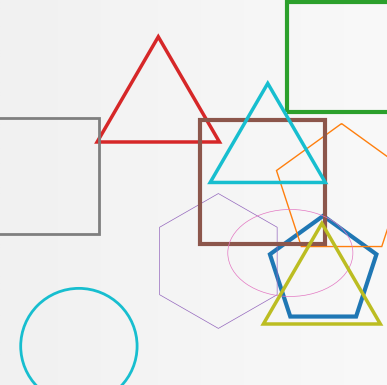[{"shape": "pentagon", "thickness": 3, "radius": 0.72, "center": [0.834, 0.295]}, {"shape": "pentagon", "thickness": 1, "radius": 0.88, "center": [0.881, 0.502]}, {"shape": "square", "thickness": 3, "radius": 0.71, "center": [0.884, 0.853]}, {"shape": "triangle", "thickness": 2.5, "radius": 0.91, "center": [0.408, 0.722]}, {"shape": "hexagon", "thickness": 0.5, "radius": 0.88, "center": [0.564, 0.322]}, {"shape": "square", "thickness": 3, "radius": 0.8, "center": [0.677, 0.528]}, {"shape": "oval", "thickness": 0.5, "radius": 0.81, "center": [0.749, 0.343]}, {"shape": "square", "thickness": 2, "radius": 0.75, "center": [0.104, 0.543]}, {"shape": "triangle", "thickness": 2.5, "radius": 0.87, "center": [0.831, 0.246]}, {"shape": "circle", "thickness": 2, "radius": 0.75, "center": [0.204, 0.101]}, {"shape": "triangle", "thickness": 2.5, "radius": 0.86, "center": [0.691, 0.612]}]